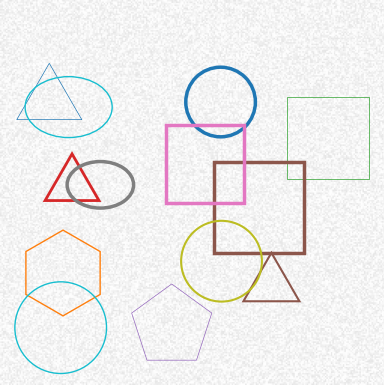[{"shape": "circle", "thickness": 2.5, "radius": 0.45, "center": [0.573, 0.735]}, {"shape": "triangle", "thickness": 0.5, "radius": 0.49, "center": [0.128, 0.738]}, {"shape": "hexagon", "thickness": 1, "radius": 0.56, "center": [0.164, 0.291]}, {"shape": "square", "thickness": 0.5, "radius": 0.53, "center": [0.852, 0.641]}, {"shape": "triangle", "thickness": 2, "radius": 0.4, "center": [0.187, 0.519]}, {"shape": "pentagon", "thickness": 0.5, "radius": 0.55, "center": [0.446, 0.153]}, {"shape": "triangle", "thickness": 1.5, "radius": 0.42, "center": [0.705, 0.259]}, {"shape": "square", "thickness": 2.5, "radius": 0.59, "center": [0.672, 0.462]}, {"shape": "square", "thickness": 2.5, "radius": 0.51, "center": [0.533, 0.573]}, {"shape": "oval", "thickness": 2.5, "radius": 0.43, "center": [0.261, 0.52]}, {"shape": "circle", "thickness": 1.5, "radius": 0.52, "center": [0.575, 0.322]}, {"shape": "circle", "thickness": 1, "radius": 0.6, "center": [0.158, 0.149]}, {"shape": "oval", "thickness": 1, "radius": 0.57, "center": [0.178, 0.722]}]